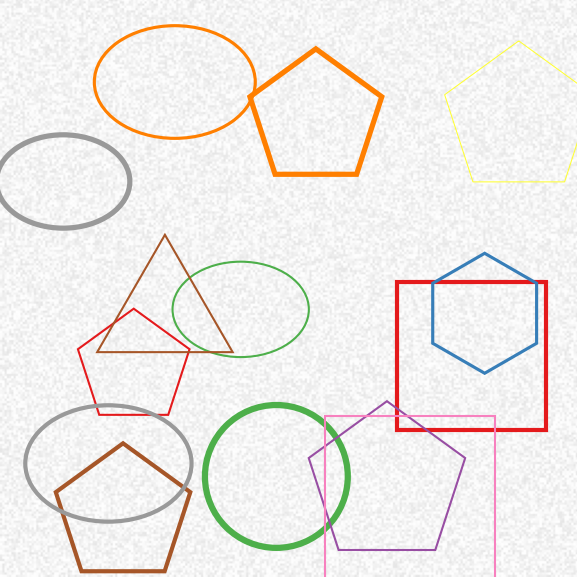[{"shape": "pentagon", "thickness": 1, "radius": 0.51, "center": [0.232, 0.363]}, {"shape": "square", "thickness": 2, "radius": 0.64, "center": [0.816, 0.383]}, {"shape": "hexagon", "thickness": 1.5, "radius": 0.52, "center": [0.839, 0.457]}, {"shape": "oval", "thickness": 1, "radius": 0.59, "center": [0.417, 0.463]}, {"shape": "circle", "thickness": 3, "radius": 0.62, "center": [0.479, 0.174]}, {"shape": "pentagon", "thickness": 1, "radius": 0.71, "center": [0.67, 0.162]}, {"shape": "oval", "thickness": 1.5, "radius": 0.7, "center": [0.303, 0.857]}, {"shape": "pentagon", "thickness": 2.5, "radius": 0.6, "center": [0.547, 0.794]}, {"shape": "pentagon", "thickness": 0.5, "radius": 0.67, "center": [0.898, 0.793]}, {"shape": "pentagon", "thickness": 2, "radius": 0.61, "center": [0.213, 0.109]}, {"shape": "triangle", "thickness": 1, "radius": 0.68, "center": [0.286, 0.457]}, {"shape": "square", "thickness": 1, "radius": 0.74, "center": [0.71, 0.132]}, {"shape": "oval", "thickness": 2, "radius": 0.72, "center": [0.188, 0.197]}, {"shape": "oval", "thickness": 2.5, "radius": 0.58, "center": [0.109, 0.685]}]